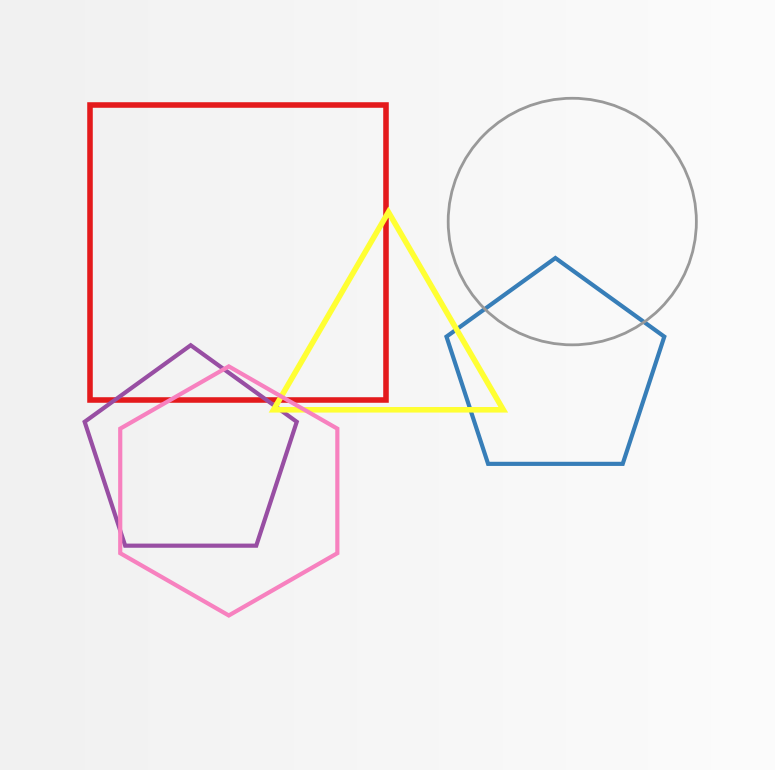[{"shape": "square", "thickness": 2, "radius": 0.96, "center": [0.307, 0.672]}, {"shape": "pentagon", "thickness": 1.5, "radius": 0.74, "center": [0.717, 0.517]}, {"shape": "pentagon", "thickness": 1.5, "radius": 0.72, "center": [0.246, 0.408]}, {"shape": "triangle", "thickness": 2, "radius": 0.86, "center": [0.501, 0.553]}, {"shape": "hexagon", "thickness": 1.5, "radius": 0.81, "center": [0.295, 0.362]}, {"shape": "circle", "thickness": 1, "radius": 0.8, "center": [0.738, 0.712]}]